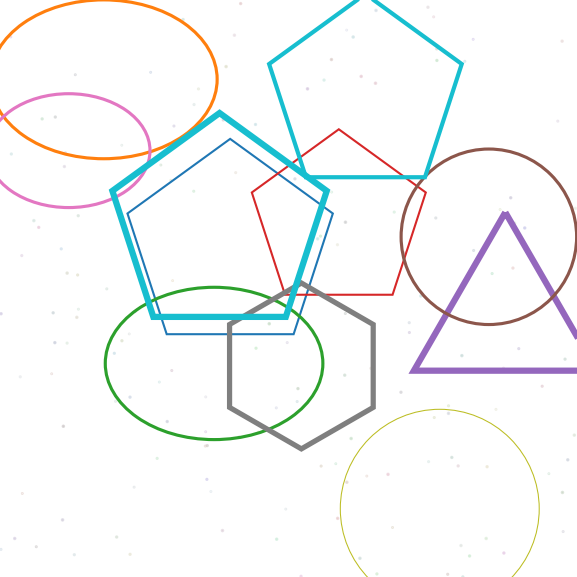[{"shape": "pentagon", "thickness": 1, "radius": 0.93, "center": [0.399, 0.572]}, {"shape": "oval", "thickness": 1.5, "radius": 0.98, "center": [0.18, 0.862]}, {"shape": "oval", "thickness": 1.5, "radius": 0.94, "center": [0.371, 0.37]}, {"shape": "pentagon", "thickness": 1, "radius": 0.79, "center": [0.587, 0.617]}, {"shape": "triangle", "thickness": 3, "radius": 0.91, "center": [0.875, 0.449]}, {"shape": "circle", "thickness": 1.5, "radius": 0.76, "center": [0.847, 0.589]}, {"shape": "oval", "thickness": 1.5, "radius": 0.7, "center": [0.119, 0.738]}, {"shape": "hexagon", "thickness": 2.5, "radius": 0.72, "center": [0.522, 0.365]}, {"shape": "circle", "thickness": 0.5, "radius": 0.86, "center": [0.761, 0.118]}, {"shape": "pentagon", "thickness": 3, "radius": 0.98, "center": [0.38, 0.608]}, {"shape": "pentagon", "thickness": 2, "radius": 0.88, "center": [0.633, 0.834]}]